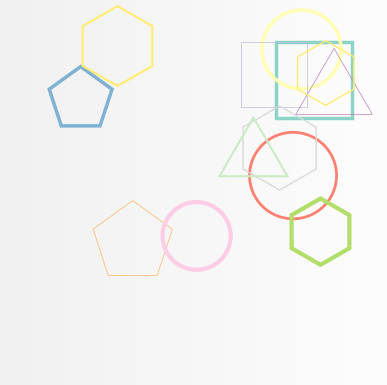[{"shape": "square", "thickness": 2.5, "radius": 0.49, "center": [0.81, 0.793]}, {"shape": "circle", "thickness": 2.5, "radius": 0.51, "center": [0.778, 0.872]}, {"shape": "square", "thickness": 0.5, "radius": 0.42, "center": [0.707, 0.807]}, {"shape": "circle", "thickness": 2, "radius": 0.56, "center": [0.756, 0.544]}, {"shape": "pentagon", "thickness": 2.5, "radius": 0.43, "center": [0.208, 0.742]}, {"shape": "pentagon", "thickness": 0.5, "radius": 0.54, "center": [0.342, 0.371]}, {"shape": "hexagon", "thickness": 3, "radius": 0.43, "center": [0.827, 0.398]}, {"shape": "circle", "thickness": 3, "radius": 0.44, "center": [0.507, 0.387]}, {"shape": "hexagon", "thickness": 1, "radius": 0.54, "center": [0.722, 0.615]}, {"shape": "triangle", "thickness": 0.5, "radius": 0.57, "center": [0.862, 0.76]}, {"shape": "triangle", "thickness": 1.5, "radius": 0.51, "center": [0.654, 0.593]}, {"shape": "hexagon", "thickness": 1, "radius": 0.42, "center": [0.841, 0.81]}, {"shape": "hexagon", "thickness": 1.5, "radius": 0.52, "center": [0.303, 0.88]}]